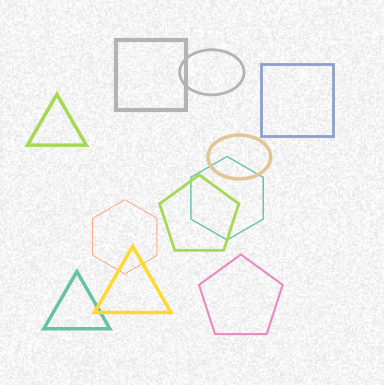[{"shape": "hexagon", "thickness": 1, "radius": 0.54, "center": [0.59, 0.485]}, {"shape": "triangle", "thickness": 2.5, "radius": 0.49, "center": [0.2, 0.196]}, {"shape": "hexagon", "thickness": 0.5, "radius": 0.48, "center": [0.324, 0.385]}, {"shape": "square", "thickness": 2, "radius": 0.46, "center": [0.772, 0.741]}, {"shape": "pentagon", "thickness": 1.5, "radius": 0.57, "center": [0.626, 0.225]}, {"shape": "triangle", "thickness": 2.5, "radius": 0.44, "center": [0.148, 0.667]}, {"shape": "pentagon", "thickness": 2, "radius": 0.54, "center": [0.518, 0.437]}, {"shape": "triangle", "thickness": 2.5, "radius": 0.57, "center": [0.345, 0.246]}, {"shape": "oval", "thickness": 2.5, "radius": 0.41, "center": [0.622, 0.592]}, {"shape": "square", "thickness": 3, "radius": 0.45, "center": [0.393, 0.805]}, {"shape": "oval", "thickness": 2, "radius": 0.42, "center": [0.55, 0.812]}]